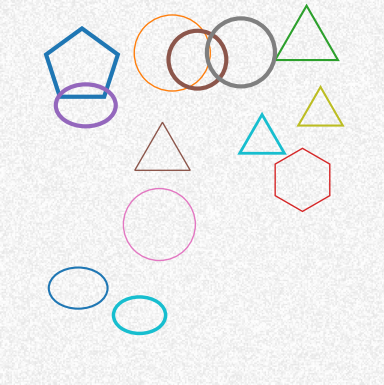[{"shape": "pentagon", "thickness": 3, "radius": 0.49, "center": [0.213, 0.828]}, {"shape": "oval", "thickness": 1.5, "radius": 0.38, "center": [0.203, 0.252]}, {"shape": "circle", "thickness": 1, "radius": 0.49, "center": [0.447, 0.862]}, {"shape": "triangle", "thickness": 1.5, "radius": 0.47, "center": [0.796, 0.891]}, {"shape": "hexagon", "thickness": 1, "radius": 0.41, "center": [0.786, 0.533]}, {"shape": "oval", "thickness": 3, "radius": 0.39, "center": [0.223, 0.726]}, {"shape": "circle", "thickness": 3, "radius": 0.38, "center": [0.513, 0.845]}, {"shape": "triangle", "thickness": 1, "radius": 0.42, "center": [0.422, 0.599]}, {"shape": "circle", "thickness": 1, "radius": 0.47, "center": [0.414, 0.417]}, {"shape": "circle", "thickness": 3, "radius": 0.44, "center": [0.626, 0.864]}, {"shape": "triangle", "thickness": 1.5, "radius": 0.33, "center": [0.833, 0.707]}, {"shape": "triangle", "thickness": 2, "radius": 0.34, "center": [0.681, 0.635]}, {"shape": "oval", "thickness": 2.5, "radius": 0.34, "center": [0.362, 0.181]}]